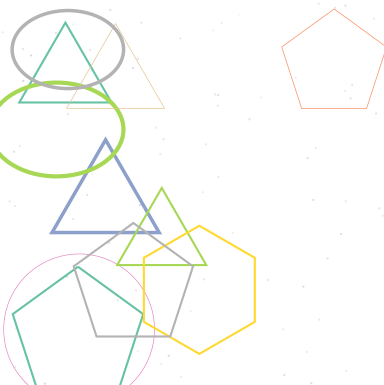[{"shape": "triangle", "thickness": 1.5, "radius": 0.69, "center": [0.17, 0.803]}, {"shape": "pentagon", "thickness": 1.5, "radius": 0.89, "center": [0.203, 0.129]}, {"shape": "pentagon", "thickness": 0.5, "radius": 0.72, "center": [0.868, 0.834]}, {"shape": "triangle", "thickness": 2.5, "radius": 0.8, "center": [0.274, 0.476]}, {"shape": "circle", "thickness": 0.5, "radius": 0.98, "center": [0.205, 0.144]}, {"shape": "triangle", "thickness": 1.5, "radius": 0.67, "center": [0.42, 0.378]}, {"shape": "oval", "thickness": 3, "radius": 0.87, "center": [0.147, 0.664]}, {"shape": "hexagon", "thickness": 1.5, "radius": 0.83, "center": [0.518, 0.247]}, {"shape": "triangle", "thickness": 0.5, "radius": 0.73, "center": [0.3, 0.792]}, {"shape": "pentagon", "thickness": 1.5, "radius": 0.81, "center": [0.346, 0.258]}, {"shape": "oval", "thickness": 2.5, "radius": 0.72, "center": [0.176, 0.871]}]